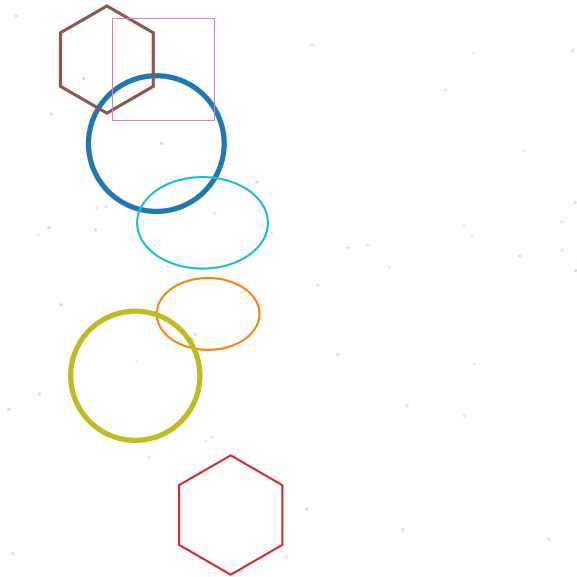[{"shape": "circle", "thickness": 2.5, "radius": 0.59, "center": [0.271, 0.751]}, {"shape": "oval", "thickness": 1, "radius": 0.44, "center": [0.36, 0.456]}, {"shape": "hexagon", "thickness": 1, "radius": 0.52, "center": [0.4, 0.107]}, {"shape": "hexagon", "thickness": 1.5, "radius": 0.46, "center": [0.185, 0.896]}, {"shape": "square", "thickness": 0.5, "radius": 0.44, "center": [0.282, 0.879]}, {"shape": "circle", "thickness": 2.5, "radius": 0.56, "center": [0.234, 0.348]}, {"shape": "oval", "thickness": 1, "radius": 0.57, "center": [0.351, 0.613]}]